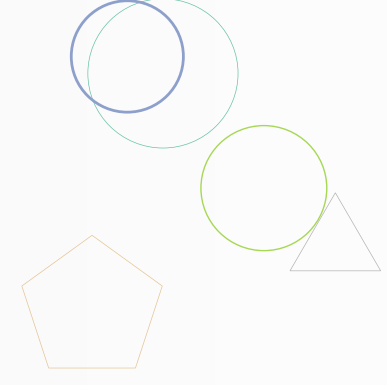[{"shape": "circle", "thickness": 0.5, "radius": 0.97, "center": [0.421, 0.809]}, {"shape": "circle", "thickness": 2, "radius": 0.72, "center": [0.329, 0.853]}, {"shape": "circle", "thickness": 1, "radius": 0.81, "center": [0.681, 0.511]}, {"shape": "pentagon", "thickness": 0.5, "radius": 0.95, "center": [0.238, 0.198]}, {"shape": "triangle", "thickness": 0.5, "radius": 0.68, "center": [0.865, 0.364]}]